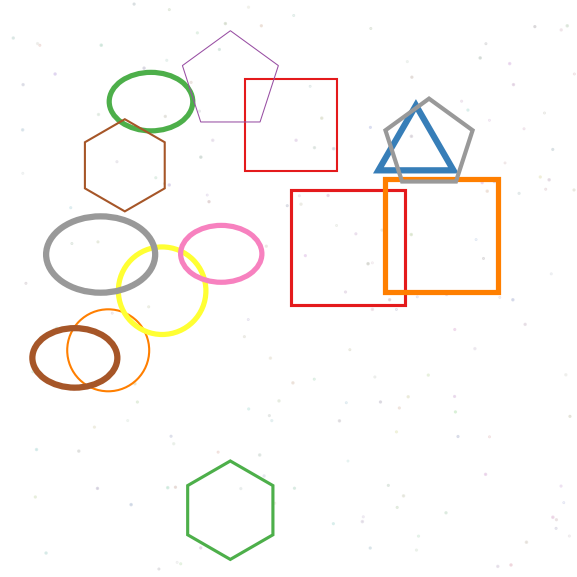[{"shape": "square", "thickness": 1, "radius": 0.4, "center": [0.504, 0.782]}, {"shape": "square", "thickness": 1.5, "radius": 0.49, "center": [0.602, 0.571]}, {"shape": "triangle", "thickness": 3, "radius": 0.37, "center": [0.72, 0.742]}, {"shape": "oval", "thickness": 2.5, "radius": 0.36, "center": [0.261, 0.823]}, {"shape": "hexagon", "thickness": 1.5, "radius": 0.43, "center": [0.399, 0.116]}, {"shape": "pentagon", "thickness": 0.5, "radius": 0.44, "center": [0.399, 0.859]}, {"shape": "square", "thickness": 2.5, "radius": 0.49, "center": [0.764, 0.592]}, {"shape": "circle", "thickness": 1, "radius": 0.35, "center": [0.187, 0.393]}, {"shape": "circle", "thickness": 2.5, "radius": 0.38, "center": [0.281, 0.496]}, {"shape": "hexagon", "thickness": 1, "radius": 0.4, "center": [0.216, 0.713]}, {"shape": "oval", "thickness": 3, "radius": 0.37, "center": [0.13, 0.379]}, {"shape": "oval", "thickness": 2.5, "radius": 0.35, "center": [0.383, 0.56]}, {"shape": "oval", "thickness": 3, "radius": 0.47, "center": [0.174, 0.558]}, {"shape": "pentagon", "thickness": 2, "radius": 0.4, "center": [0.743, 0.749]}]